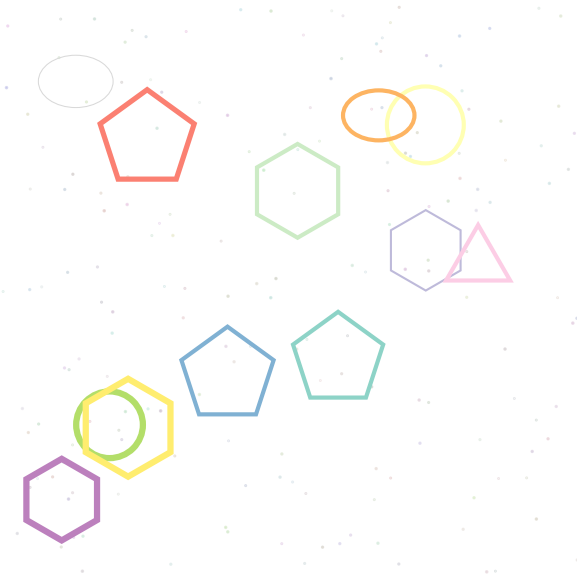[{"shape": "pentagon", "thickness": 2, "radius": 0.41, "center": [0.585, 0.377]}, {"shape": "circle", "thickness": 2, "radius": 0.33, "center": [0.737, 0.783]}, {"shape": "hexagon", "thickness": 1, "radius": 0.35, "center": [0.737, 0.566]}, {"shape": "pentagon", "thickness": 2.5, "radius": 0.43, "center": [0.255, 0.758]}, {"shape": "pentagon", "thickness": 2, "radius": 0.42, "center": [0.394, 0.35]}, {"shape": "oval", "thickness": 2, "radius": 0.31, "center": [0.656, 0.799]}, {"shape": "circle", "thickness": 3, "radius": 0.29, "center": [0.19, 0.264]}, {"shape": "triangle", "thickness": 2, "radius": 0.32, "center": [0.828, 0.545]}, {"shape": "oval", "thickness": 0.5, "radius": 0.32, "center": [0.131, 0.858]}, {"shape": "hexagon", "thickness": 3, "radius": 0.35, "center": [0.107, 0.134]}, {"shape": "hexagon", "thickness": 2, "radius": 0.41, "center": [0.515, 0.669]}, {"shape": "hexagon", "thickness": 3, "radius": 0.42, "center": [0.222, 0.258]}]